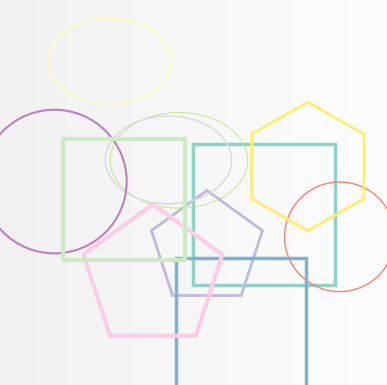[{"shape": "square", "thickness": 2.5, "radius": 0.92, "center": [0.681, 0.442]}, {"shape": "oval", "thickness": 1, "radius": 0.8, "center": [0.283, 0.841]}, {"shape": "pentagon", "thickness": 2, "radius": 0.75, "center": [0.534, 0.354]}, {"shape": "circle", "thickness": 1, "radius": 0.71, "center": [0.877, 0.385]}, {"shape": "square", "thickness": 2.5, "radius": 0.84, "center": [0.622, 0.161]}, {"shape": "oval", "thickness": 0.5, "radius": 0.89, "center": [0.462, 0.584]}, {"shape": "pentagon", "thickness": 3, "radius": 0.94, "center": [0.395, 0.28]}, {"shape": "oval", "thickness": 1, "radius": 0.81, "center": [0.435, 0.585]}, {"shape": "circle", "thickness": 1.5, "radius": 0.93, "center": [0.14, 0.528]}, {"shape": "square", "thickness": 3, "radius": 0.79, "center": [0.32, 0.482]}, {"shape": "hexagon", "thickness": 2, "radius": 0.84, "center": [0.794, 0.568]}]